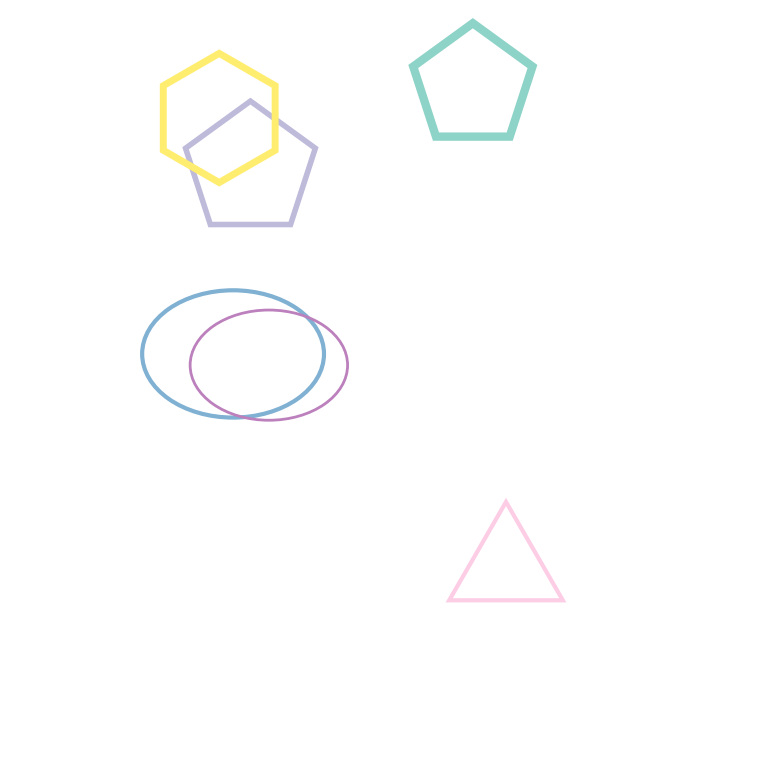[{"shape": "pentagon", "thickness": 3, "radius": 0.41, "center": [0.614, 0.888]}, {"shape": "pentagon", "thickness": 2, "radius": 0.44, "center": [0.325, 0.78]}, {"shape": "oval", "thickness": 1.5, "radius": 0.59, "center": [0.303, 0.54]}, {"shape": "triangle", "thickness": 1.5, "radius": 0.43, "center": [0.657, 0.263]}, {"shape": "oval", "thickness": 1, "radius": 0.51, "center": [0.349, 0.526]}, {"shape": "hexagon", "thickness": 2.5, "radius": 0.42, "center": [0.285, 0.847]}]